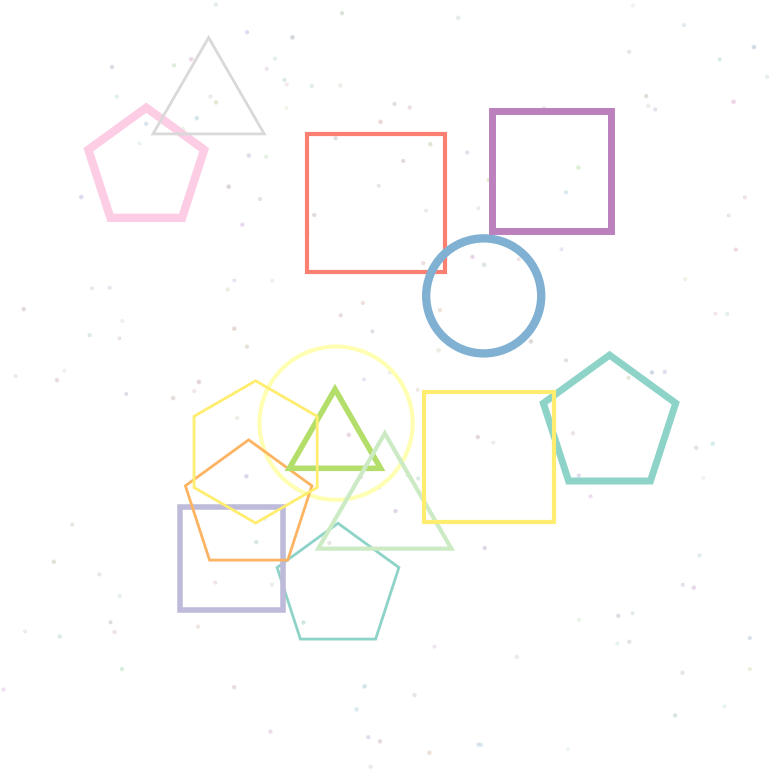[{"shape": "pentagon", "thickness": 2.5, "radius": 0.45, "center": [0.792, 0.448]}, {"shape": "pentagon", "thickness": 1, "radius": 0.42, "center": [0.439, 0.237]}, {"shape": "circle", "thickness": 1.5, "radius": 0.5, "center": [0.436, 0.45]}, {"shape": "square", "thickness": 2, "radius": 0.34, "center": [0.301, 0.275]}, {"shape": "square", "thickness": 1.5, "radius": 0.45, "center": [0.488, 0.737]}, {"shape": "circle", "thickness": 3, "radius": 0.37, "center": [0.628, 0.616]}, {"shape": "pentagon", "thickness": 1, "radius": 0.43, "center": [0.323, 0.342]}, {"shape": "triangle", "thickness": 2, "radius": 0.34, "center": [0.435, 0.426]}, {"shape": "pentagon", "thickness": 3, "radius": 0.4, "center": [0.19, 0.781]}, {"shape": "triangle", "thickness": 1, "radius": 0.42, "center": [0.271, 0.868]}, {"shape": "square", "thickness": 2.5, "radius": 0.39, "center": [0.716, 0.778]}, {"shape": "triangle", "thickness": 1.5, "radius": 0.5, "center": [0.5, 0.337]}, {"shape": "square", "thickness": 1.5, "radius": 0.42, "center": [0.635, 0.406]}, {"shape": "hexagon", "thickness": 1, "radius": 0.46, "center": [0.332, 0.413]}]